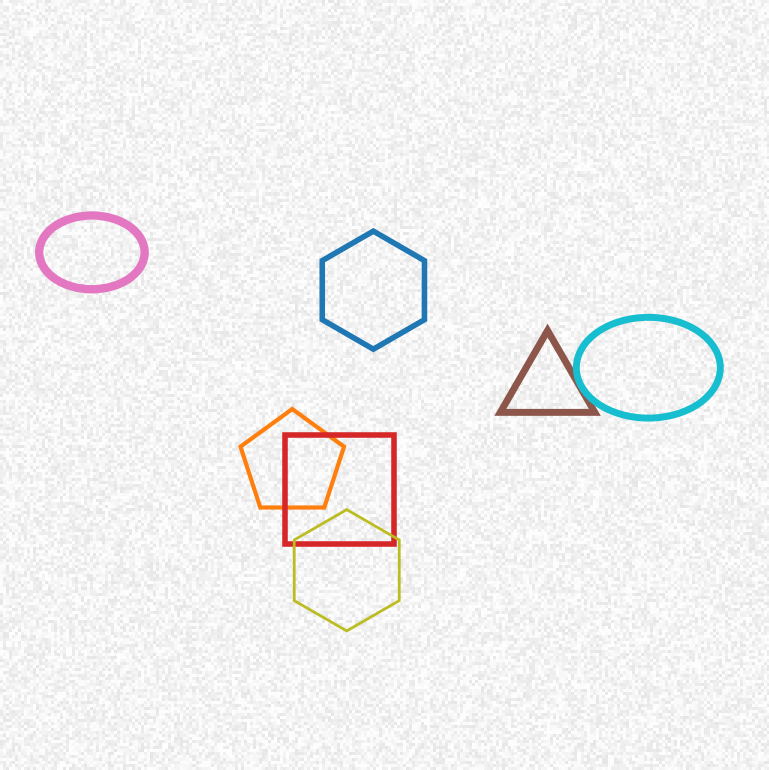[{"shape": "hexagon", "thickness": 2, "radius": 0.38, "center": [0.485, 0.623]}, {"shape": "pentagon", "thickness": 1.5, "radius": 0.35, "center": [0.38, 0.398]}, {"shape": "square", "thickness": 2, "radius": 0.36, "center": [0.441, 0.364]}, {"shape": "triangle", "thickness": 2.5, "radius": 0.35, "center": [0.711, 0.5]}, {"shape": "oval", "thickness": 3, "radius": 0.34, "center": [0.119, 0.672]}, {"shape": "hexagon", "thickness": 1, "radius": 0.39, "center": [0.45, 0.259]}, {"shape": "oval", "thickness": 2.5, "radius": 0.47, "center": [0.842, 0.522]}]